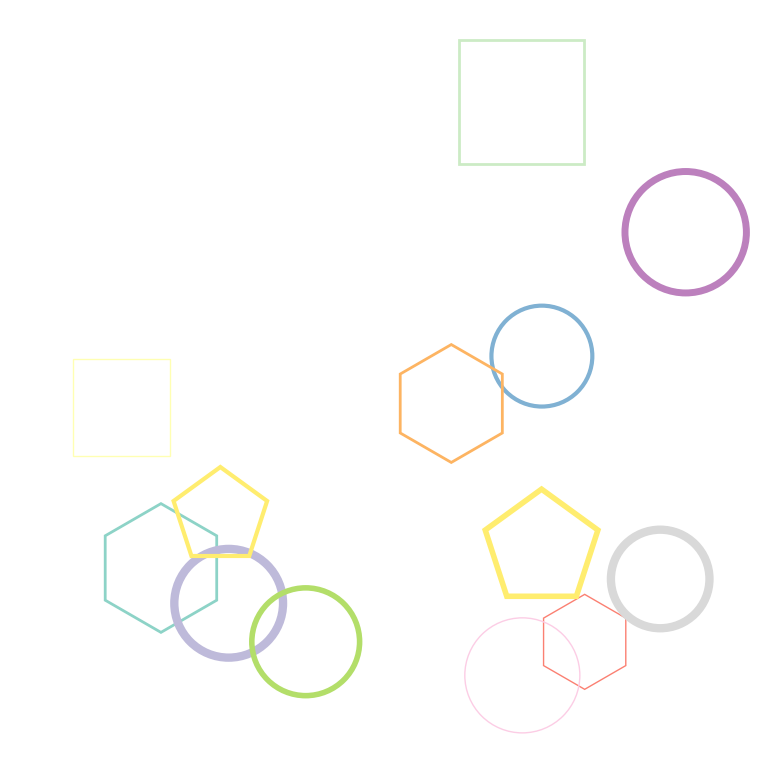[{"shape": "hexagon", "thickness": 1, "radius": 0.42, "center": [0.209, 0.262]}, {"shape": "square", "thickness": 0.5, "radius": 0.31, "center": [0.158, 0.47]}, {"shape": "circle", "thickness": 3, "radius": 0.35, "center": [0.297, 0.217]}, {"shape": "hexagon", "thickness": 0.5, "radius": 0.31, "center": [0.759, 0.166]}, {"shape": "circle", "thickness": 1.5, "radius": 0.33, "center": [0.704, 0.538]}, {"shape": "hexagon", "thickness": 1, "radius": 0.38, "center": [0.586, 0.476]}, {"shape": "circle", "thickness": 2, "radius": 0.35, "center": [0.397, 0.167]}, {"shape": "circle", "thickness": 0.5, "radius": 0.37, "center": [0.678, 0.123]}, {"shape": "circle", "thickness": 3, "radius": 0.32, "center": [0.857, 0.248]}, {"shape": "circle", "thickness": 2.5, "radius": 0.39, "center": [0.891, 0.698]}, {"shape": "square", "thickness": 1, "radius": 0.4, "center": [0.678, 0.867]}, {"shape": "pentagon", "thickness": 1.5, "radius": 0.32, "center": [0.286, 0.33]}, {"shape": "pentagon", "thickness": 2, "radius": 0.38, "center": [0.703, 0.288]}]